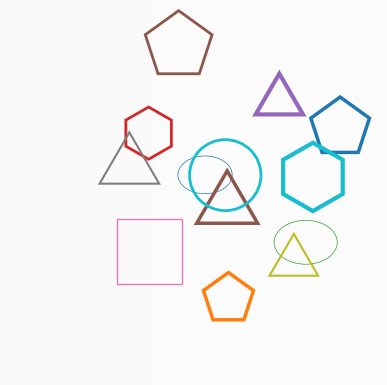[{"shape": "pentagon", "thickness": 2.5, "radius": 0.4, "center": [0.878, 0.668]}, {"shape": "oval", "thickness": 0.5, "radius": 0.35, "center": [0.529, 0.546]}, {"shape": "pentagon", "thickness": 2.5, "radius": 0.34, "center": [0.59, 0.224]}, {"shape": "oval", "thickness": 0.5, "radius": 0.41, "center": [0.789, 0.371]}, {"shape": "hexagon", "thickness": 2, "radius": 0.34, "center": [0.384, 0.654]}, {"shape": "triangle", "thickness": 3, "radius": 0.35, "center": [0.721, 0.738]}, {"shape": "triangle", "thickness": 2.5, "radius": 0.45, "center": [0.586, 0.465]}, {"shape": "pentagon", "thickness": 2, "radius": 0.45, "center": [0.461, 0.882]}, {"shape": "square", "thickness": 1, "radius": 0.42, "center": [0.386, 0.347]}, {"shape": "triangle", "thickness": 1.5, "radius": 0.44, "center": [0.334, 0.567]}, {"shape": "triangle", "thickness": 1.5, "radius": 0.36, "center": [0.758, 0.32]}, {"shape": "circle", "thickness": 2, "radius": 0.46, "center": [0.581, 0.545]}, {"shape": "hexagon", "thickness": 3, "radius": 0.44, "center": [0.808, 0.541]}]